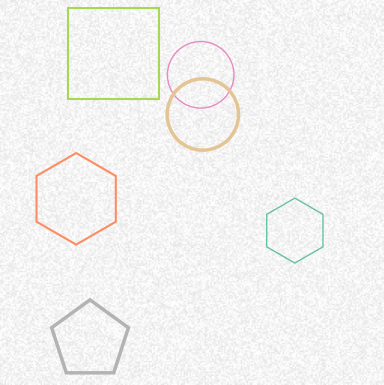[{"shape": "hexagon", "thickness": 1, "radius": 0.42, "center": [0.766, 0.401]}, {"shape": "hexagon", "thickness": 1.5, "radius": 0.59, "center": [0.198, 0.484]}, {"shape": "circle", "thickness": 1, "radius": 0.43, "center": [0.521, 0.806]}, {"shape": "square", "thickness": 1.5, "radius": 0.59, "center": [0.296, 0.862]}, {"shape": "circle", "thickness": 2.5, "radius": 0.46, "center": [0.527, 0.703]}, {"shape": "pentagon", "thickness": 2.5, "radius": 0.52, "center": [0.234, 0.116]}]